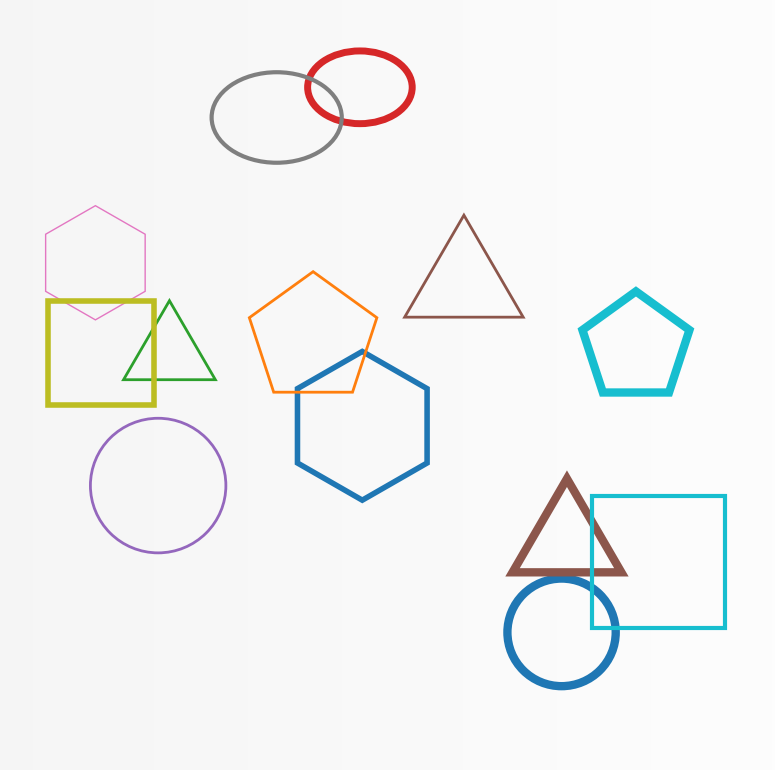[{"shape": "circle", "thickness": 3, "radius": 0.35, "center": [0.725, 0.179]}, {"shape": "hexagon", "thickness": 2, "radius": 0.48, "center": [0.467, 0.447]}, {"shape": "pentagon", "thickness": 1, "radius": 0.43, "center": [0.404, 0.561]}, {"shape": "triangle", "thickness": 1, "radius": 0.34, "center": [0.219, 0.541]}, {"shape": "oval", "thickness": 2.5, "radius": 0.34, "center": [0.464, 0.887]}, {"shape": "circle", "thickness": 1, "radius": 0.44, "center": [0.204, 0.369]}, {"shape": "triangle", "thickness": 3, "radius": 0.41, "center": [0.732, 0.297]}, {"shape": "triangle", "thickness": 1, "radius": 0.44, "center": [0.599, 0.632]}, {"shape": "hexagon", "thickness": 0.5, "radius": 0.37, "center": [0.123, 0.659]}, {"shape": "oval", "thickness": 1.5, "radius": 0.42, "center": [0.357, 0.847]}, {"shape": "square", "thickness": 2, "radius": 0.34, "center": [0.13, 0.542]}, {"shape": "square", "thickness": 1.5, "radius": 0.43, "center": [0.849, 0.27]}, {"shape": "pentagon", "thickness": 3, "radius": 0.36, "center": [0.821, 0.549]}]